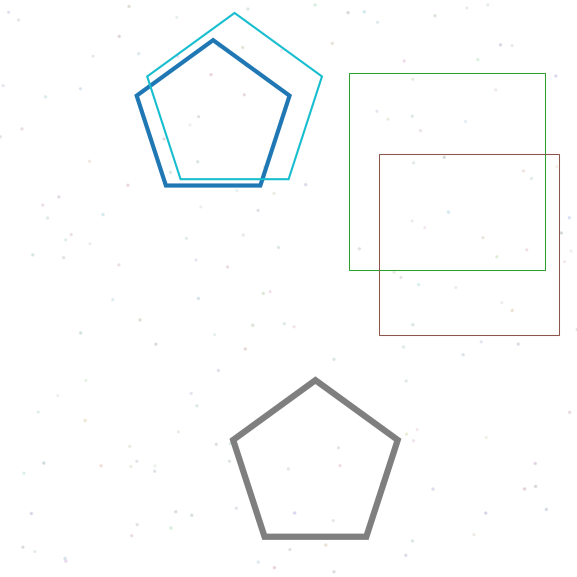[{"shape": "pentagon", "thickness": 2, "radius": 0.7, "center": [0.369, 0.79]}, {"shape": "square", "thickness": 0.5, "radius": 0.85, "center": [0.774, 0.702]}, {"shape": "square", "thickness": 0.5, "radius": 0.78, "center": [0.812, 0.576]}, {"shape": "pentagon", "thickness": 3, "radius": 0.75, "center": [0.546, 0.191]}, {"shape": "pentagon", "thickness": 1, "radius": 0.8, "center": [0.406, 0.818]}]